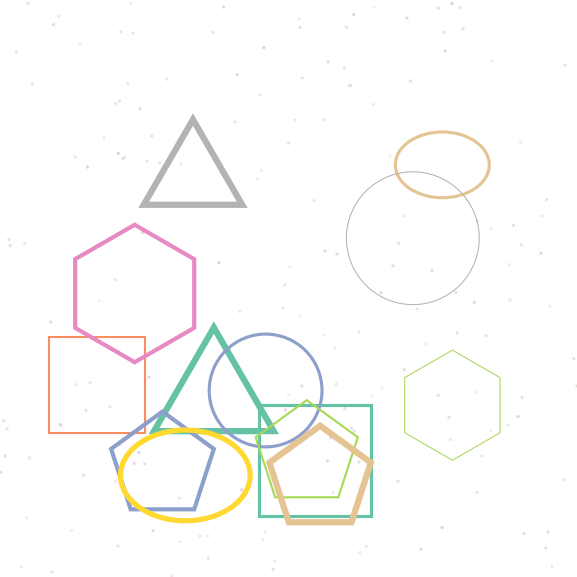[{"shape": "square", "thickness": 1.5, "radius": 0.48, "center": [0.546, 0.202]}, {"shape": "triangle", "thickness": 3, "radius": 0.6, "center": [0.37, 0.312]}, {"shape": "square", "thickness": 1, "radius": 0.42, "center": [0.168, 0.333]}, {"shape": "circle", "thickness": 1.5, "radius": 0.49, "center": [0.46, 0.323]}, {"shape": "pentagon", "thickness": 2, "radius": 0.47, "center": [0.281, 0.193]}, {"shape": "hexagon", "thickness": 2, "radius": 0.6, "center": [0.233, 0.491]}, {"shape": "pentagon", "thickness": 1, "radius": 0.46, "center": [0.531, 0.213]}, {"shape": "hexagon", "thickness": 0.5, "radius": 0.48, "center": [0.783, 0.298]}, {"shape": "oval", "thickness": 2.5, "radius": 0.56, "center": [0.321, 0.176]}, {"shape": "pentagon", "thickness": 3, "radius": 0.46, "center": [0.554, 0.17]}, {"shape": "oval", "thickness": 1.5, "radius": 0.41, "center": [0.766, 0.714]}, {"shape": "triangle", "thickness": 3, "radius": 0.49, "center": [0.334, 0.694]}, {"shape": "circle", "thickness": 0.5, "radius": 0.58, "center": [0.715, 0.587]}]